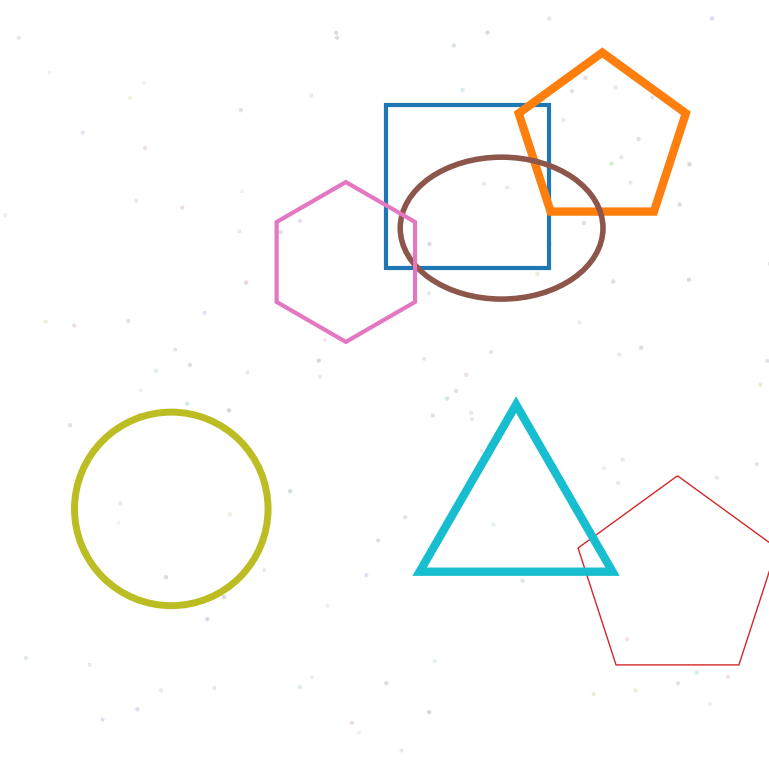[{"shape": "square", "thickness": 1.5, "radius": 0.53, "center": [0.607, 0.758]}, {"shape": "pentagon", "thickness": 3, "radius": 0.57, "center": [0.782, 0.818]}, {"shape": "pentagon", "thickness": 0.5, "radius": 0.68, "center": [0.88, 0.246]}, {"shape": "oval", "thickness": 2, "radius": 0.66, "center": [0.651, 0.704]}, {"shape": "hexagon", "thickness": 1.5, "radius": 0.52, "center": [0.449, 0.66]}, {"shape": "circle", "thickness": 2.5, "radius": 0.63, "center": [0.222, 0.339]}, {"shape": "triangle", "thickness": 3, "radius": 0.72, "center": [0.67, 0.33]}]